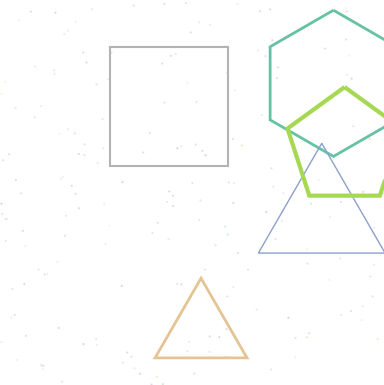[{"shape": "hexagon", "thickness": 2, "radius": 0.95, "center": [0.866, 0.784]}, {"shape": "triangle", "thickness": 1, "radius": 0.95, "center": [0.836, 0.438]}, {"shape": "pentagon", "thickness": 3, "radius": 0.78, "center": [0.895, 0.618]}, {"shape": "triangle", "thickness": 2, "radius": 0.69, "center": [0.522, 0.139]}, {"shape": "square", "thickness": 1.5, "radius": 0.77, "center": [0.439, 0.723]}]